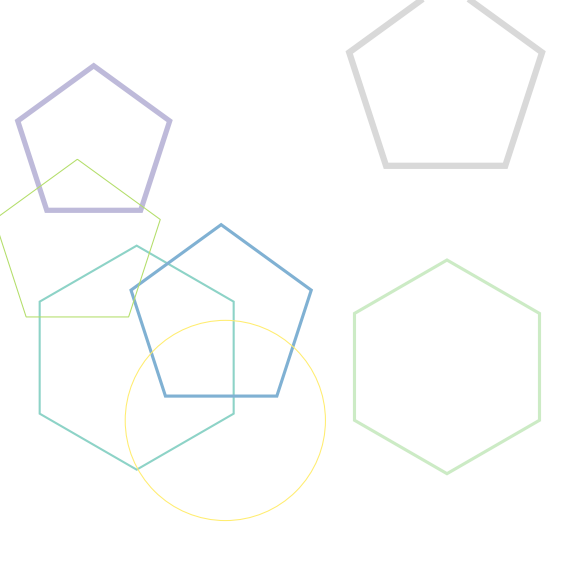[{"shape": "hexagon", "thickness": 1, "radius": 0.97, "center": [0.237, 0.38]}, {"shape": "pentagon", "thickness": 2.5, "radius": 0.69, "center": [0.162, 0.747]}, {"shape": "pentagon", "thickness": 1.5, "radius": 0.82, "center": [0.383, 0.446]}, {"shape": "pentagon", "thickness": 0.5, "radius": 0.75, "center": [0.134, 0.572]}, {"shape": "pentagon", "thickness": 3, "radius": 0.88, "center": [0.772, 0.854]}, {"shape": "hexagon", "thickness": 1.5, "radius": 0.92, "center": [0.774, 0.364]}, {"shape": "circle", "thickness": 0.5, "radius": 0.87, "center": [0.39, 0.271]}]